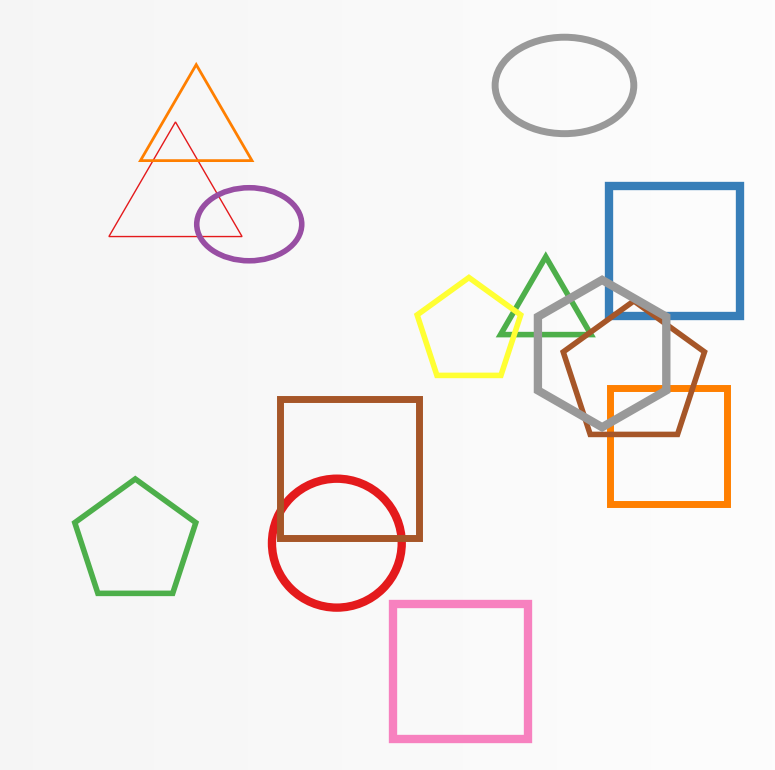[{"shape": "circle", "thickness": 3, "radius": 0.42, "center": [0.435, 0.295]}, {"shape": "triangle", "thickness": 0.5, "radius": 0.5, "center": [0.226, 0.742]}, {"shape": "square", "thickness": 3, "radius": 0.42, "center": [0.87, 0.674]}, {"shape": "pentagon", "thickness": 2, "radius": 0.41, "center": [0.175, 0.296]}, {"shape": "triangle", "thickness": 2, "radius": 0.34, "center": [0.704, 0.599]}, {"shape": "oval", "thickness": 2, "radius": 0.34, "center": [0.322, 0.709]}, {"shape": "triangle", "thickness": 1, "radius": 0.42, "center": [0.253, 0.833]}, {"shape": "square", "thickness": 2.5, "radius": 0.38, "center": [0.863, 0.421]}, {"shape": "pentagon", "thickness": 2, "radius": 0.35, "center": [0.605, 0.569]}, {"shape": "pentagon", "thickness": 2, "radius": 0.48, "center": [0.818, 0.513]}, {"shape": "square", "thickness": 2.5, "radius": 0.45, "center": [0.451, 0.392]}, {"shape": "square", "thickness": 3, "radius": 0.44, "center": [0.594, 0.127]}, {"shape": "hexagon", "thickness": 3, "radius": 0.48, "center": [0.777, 0.541]}, {"shape": "oval", "thickness": 2.5, "radius": 0.45, "center": [0.728, 0.889]}]